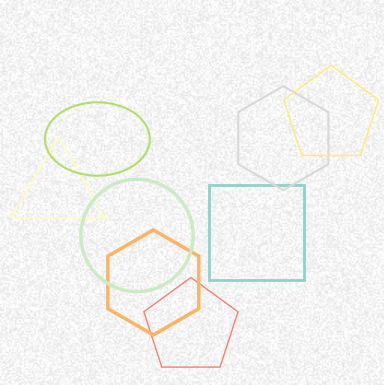[{"shape": "square", "thickness": 2, "radius": 0.62, "center": [0.666, 0.396]}, {"shape": "triangle", "thickness": 1, "radius": 0.7, "center": [0.151, 0.504]}, {"shape": "pentagon", "thickness": 1, "radius": 0.64, "center": [0.496, 0.151]}, {"shape": "hexagon", "thickness": 2.5, "radius": 0.68, "center": [0.398, 0.266]}, {"shape": "oval", "thickness": 1.5, "radius": 0.68, "center": [0.253, 0.639]}, {"shape": "hexagon", "thickness": 1.5, "radius": 0.68, "center": [0.736, 0.641]}, {"shape": "circle", "thickness": 2.5, "radius": 0.73, "center": [0.356, 0.388]}, {"shape": "pentagon", "thickness": 1, "radius": 0.65, "center": [0.86, 0.701]}]